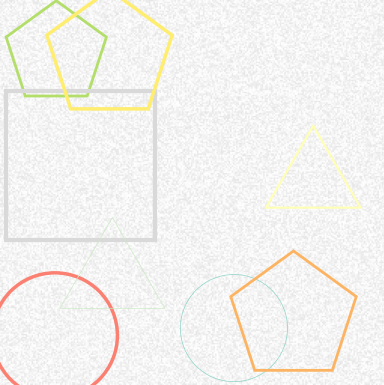[{"shape": "circle", "thickness": 0.5, "radius": 0.7, "center": [0.608, 0.148]}, {"shape": "triangle", "thickness": 1.5, "radius": 0.71, "center": [0.814, 0.532]}, {"shape": "circle", "thickness": 2.5, "radius": 0.81, "center": [0.143, 0.129]}, {"shape": "pentagon", "thickness": 2, "radius": 0.86, "center": [0.762, 0.177]}, {"shape": "pentagon", "thickness": 2, "radius": 0.68, "center": [0.146, 0.861]}, {"shape": "square", "thickness": 3, "radius": 0.97, "center": [0.208, 0.57]}, {"shape": "triangle", "thickness": 0.5, "radius": 0.79, "center": [0.292, 0.278]}, {"shape": "pentagon", "thickness": 2.5, "radius": 0.86, "center": [0.284, 0.856]}]